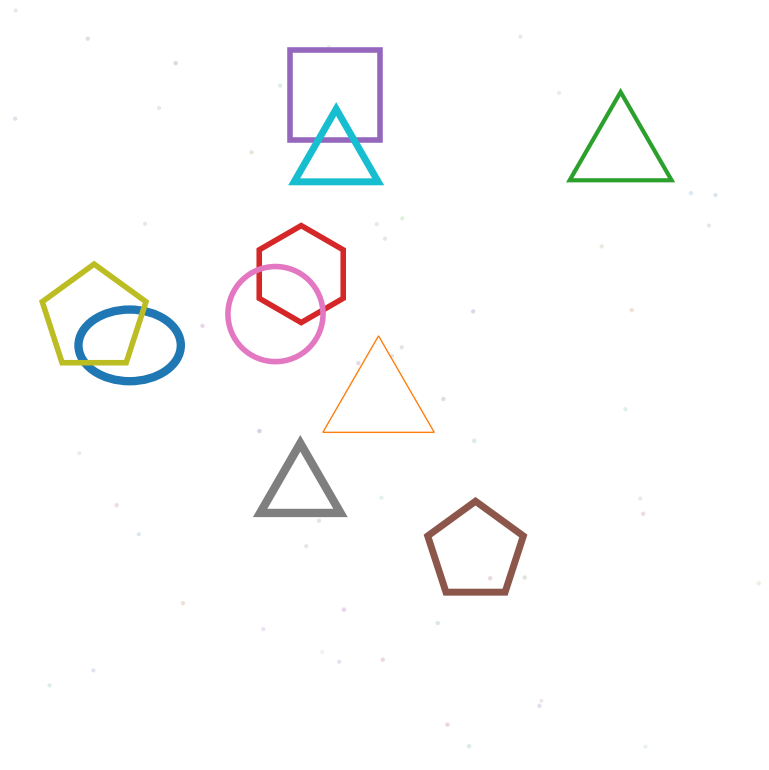[{"shape": "oval", "thickness": 3, "radius": 0.33, "center": [0.168, 0.551]}, {"shape": "triangle", "thickness": 0.5, "radius": 0.42, "center": [0.492, 0.48]}, {"shape": "triangle", "thickness": 1.5, "radius": 0.38, "center": [0.806, 0.804]}, {"shape": "hexagon", "thickness": 2, "radius": 0.31, "center": [0.391, 0.644]}, {"shape": "square", "thickness": 2, "radius": 0.29, "center": [0.435, 0.877]}, {"shape": "pentagon", "thickness": 2.5, "radius": 0.33, "center": [0.618, 0.284]}, {"shape": "circle", "thickness": 2, "radius": 0.31, "center": [0.358, 0.592]}, {"shape": "triangle", "thickness": 3, "radius": 0.3, "center": [0.39, 0.364]}, {"shape": "pentagon", "thickness": 2, "radius": 0.35, "center": [0.122, 0.586]}, {"shape": "triangle", "thickness": 2.5, "radius": 0.32, "center": [0.437, 0.795]}]